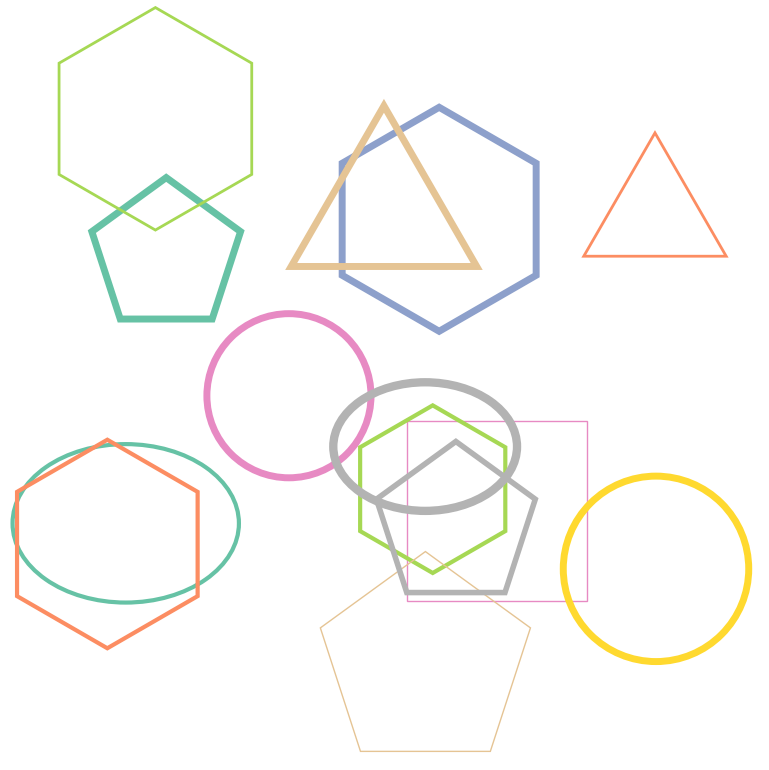[{"shape": "pentagon", "thickness": 2.5, "radius": 0.51, "center": [0.216, 0.668]}, {"shape": "oval", "thickness": 1.5, "radius": 0.73, "center": [0.163, 0.32]}, {"shape": "triangle", "thickness": 1, "radius": 0.53, "center": [0.851, 0.721]}, {"shape": "hexagon", "thickness": 1.5, "radius": 0.68, "center": [0.139, 0.294]}, {"shape": "hexagon", "thickness": 2.5, "radius": 0.73, "center": [0.57, 0.715]}, {"shape": "circle", "thickness": 2.5, "radius": 0.53, "center": [0.375, 0.486]}, {"shape": "square", "thickness": 0.5, "radius": 0.58, "center": [0.645, 0.336]}, {"shape": "hexagon", "thickness": 1, "radius": 0.72, "center": [0.202, 0.846]}, {"shape": "hexagon", "thickness": 1.5, "radius": 0.54, "center": [0.562, 0.365]}, {"shape": "circle", "thickness": 2.5, "radius": 0.6, "center": [0.852, 0.261]}, {"shape": "pentagon", "thickness": 0.5, "radius": 0.72, "center": [0.552, 0.14]}, {"shape": "triangle", "thickness": 2.5, "radius": 0.7, "center": [0.499, 0.723]}, {"shape": "pentagon", "thickness": 2, "radius": 0.54, "center": [0.592, 0.318]}, {"shape": "oval", "thickness": 3, "radius": 0.6, "center": [0.552, 0.42]}]